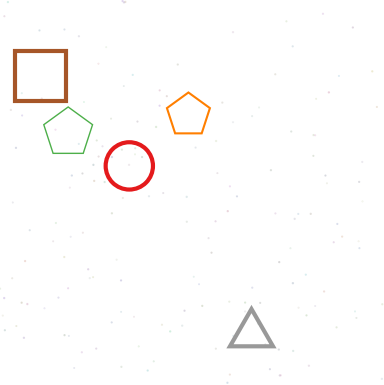[{"shape": "circle", "thickness": 3, "radius": 0.31, "center": [0.336, 0.569]}, {"shape": "pentagon", "thickness": 1, "radius": 0.33, "center": [0.177, 0.656]}, {"shape": "pentagon", "thickness": 1.5, "radius": 0.29, "center": [0.489, 0.701]}, {"shape": "square", "thickness": 3, "radius": 0.33, "center": [0.105, 0.802]}, {"shape": "triangle", "thickness": 3, "radius": 0.32, "center": [0.653, 0.133]}]